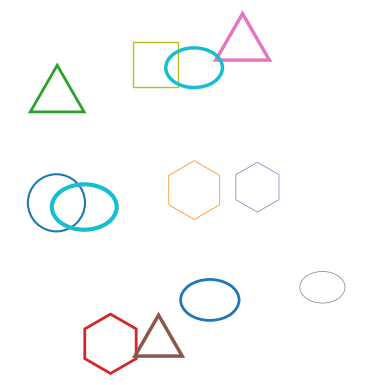[{"shape": "oval", "thickness": 2, "radius": 0.38, "center": [0.545, 0.221]}, {"shape": "circle", "thickness": 1.5, "radius": 0.37, "center": [0.147, 0.473]}, {"shape": "hexagon", "thickness": 0.5, "radius": 0.38, "center": [0.505, 0.506]}, {"shape": "triangle", "thickness": 2, "radius": 0.4, "center": [0.149, 0.75]}, {"shape": "hexagon", "thickness": 2, "radius": 0.39, "center": [0.287, 0.107]}, {"shape": "hexagon", "thickness": 0.5, "radius": 0.32, "center": [0.669, 0.514]}, {"shape": "triangle", "thickness": 2.5, "radius": 0.35, "center": [0.412, 0.111]}, {"shape": "triangle", "thickness": 2.5, "radius": 0.4, "center": [0.63, 0.884]}, {"shape": "oval", "thickness": 0.5, "radius": 0.29, "center": [0.838, 0.254]}, {"shape": "square", "thickness": 1, "radius": 0.29, "center": [0.403, 0.832]}, {"shape": "oval", "thickness": 3, "radius": 0.42, "center": [0.219, 0.462]}, {"shape": "oval", "thickness": 2.5, "radius": 0.37, "center": [0.504, 0.824]}]